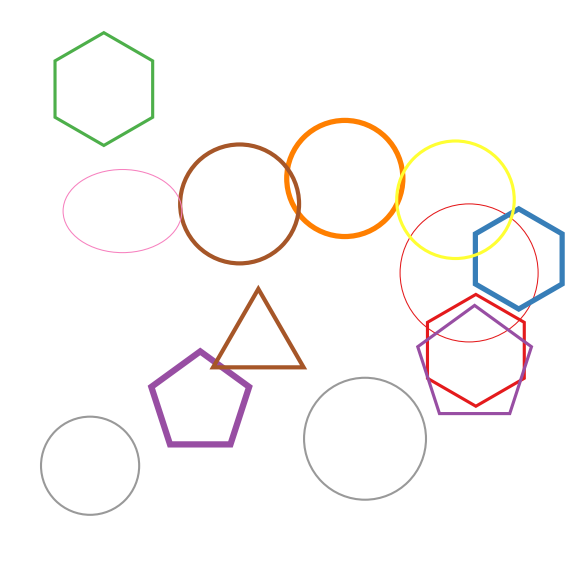[{"shape": "circle", "thickness": 0.5, "radius": 0.6, "center": [0.812, 0.527]}, {"shape": "hexagon", "thickness": 1.5, "radius": 0.48, "center": [0.824, 0.393]}, {"shape": "hexagon", "thickness": 2.5, "radius": 0.43, "center": [0.898, 0.551]}, {"shape": "hexagon", "thickness": 1.5, "radius": 0.49, "center": [0.18, 0.845]}, {"shape": "pentagon", "thickness": 1.5, "radius": 0.52, "center": [0.822, 0.367]}, {"shape": "pentagon", "thickness": 3, "radius": 0.45, "center": [0.347, 0.302]}, {"shape": "circle", "thickness": 2.5, "radius": 0.5, "center": [0.597, 0.69]}, {"shape": "circle", "thickness": 1.5, "radius": 0.51, "center": [0.789, 0.653]}, {"shape": "circle", "thickness": 2, "radius": 0.51, "center": [0.415, 0.646]}, {"shape": "triangle", "thickness": 2, "radius": 0.45, "center": [0.447, 0.408]}, {"shape": "oval", "thickness": 0.5, "radius": 0.51, "center": [0.212, 0.634]}, {"shape": "circle", "thickness": 1, "radius": 0.42, "center": [0.156, 0.193]}, {"shape": "circle", "thickness": 1, "radius": 0.53, "center": [0.632, 0.239]}]